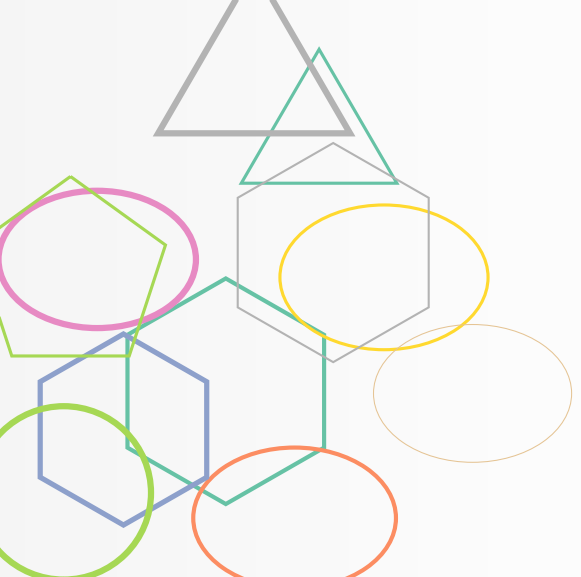[{"shape": "hexagon", "thickness": 2, "radius": 0.98, "center": [0.388, 0.322]}, {"shape": "triangle", "thickness": 1.5, "radius": 0.77, "center": [0.549, 0.759]}, {"shape": "oval", "thickness": 2, "radius": 0.87, "center": [0.507, 0.102]}, {"shape": "hexagon", "thickness": 2.5, "radius": 0.83, "center": [0.212, 0.255]}, {"shape": "oval", "thickness": 3, "radius": 0.85, "center": [0.167, 0.55]}, {"shape": "circle", "thickness": 3, "radius": 0.75, "center": [0.11, 0.146]}, {"shape": "pentagon", "thickness": 1.5, "radius": 0.86, "center": [0.121, 0.522]}, {"shape": "oval", "thickness": 1.5, "radius": 0.9, "center": [0.661, 0.519]}, {"shape": "oval", "thickness": 0.5, "radius": 0.85, "center": [0.813, 0.318]}, {"shape": "triangle", "thickness": 3, "radius": 0.95, "center": [0.437, 0.864]}, {"shape": "hexagon", "thickness": 1, "radius": 0.95, "center": [0.573, 0.562]}]